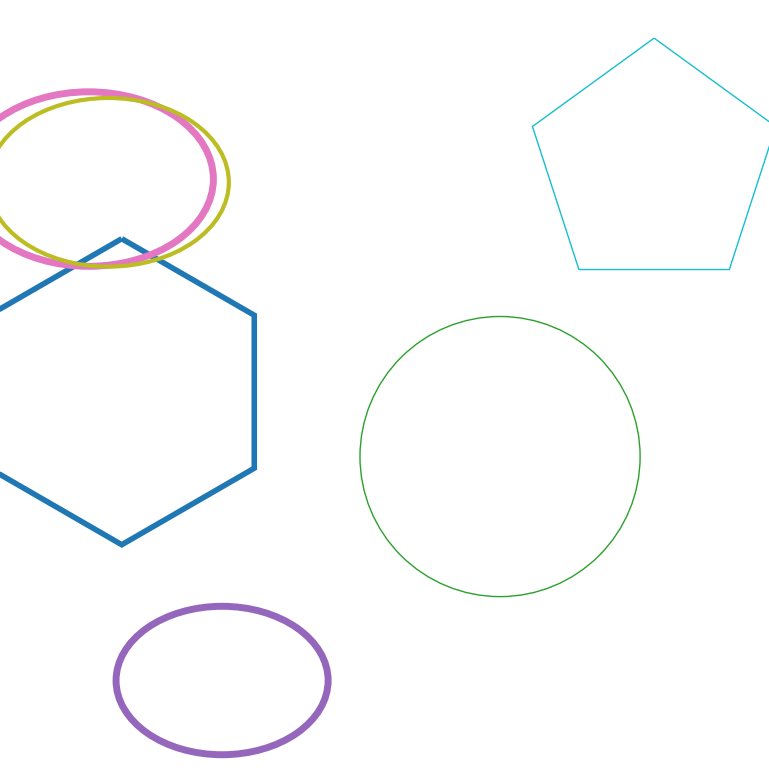[{"shape": "hexagon", "thickness": 2, "radius": 0.99, "center": [0.158, 0.491]}, {"shape": "circle", "thickness": 0.5, "radius": 0.91, "center": [0.649, 0.407]}, {"shape": "oval", "thickness": 2.5, "radius": 0.69, "center": [0.288, 0.116]}, {"shape": "oval", "thickness": 2.5, "radius": 0.81, "center": [0.115, 0.767]}, {"shape": "oval", "thickness": 1.5, "radius": 0.78, "center": [0.141, 0.763]}, {"shape": "pentagon", "thickness": 0.5, "radius": 0.83, "center": [0.85, 0.784]}]